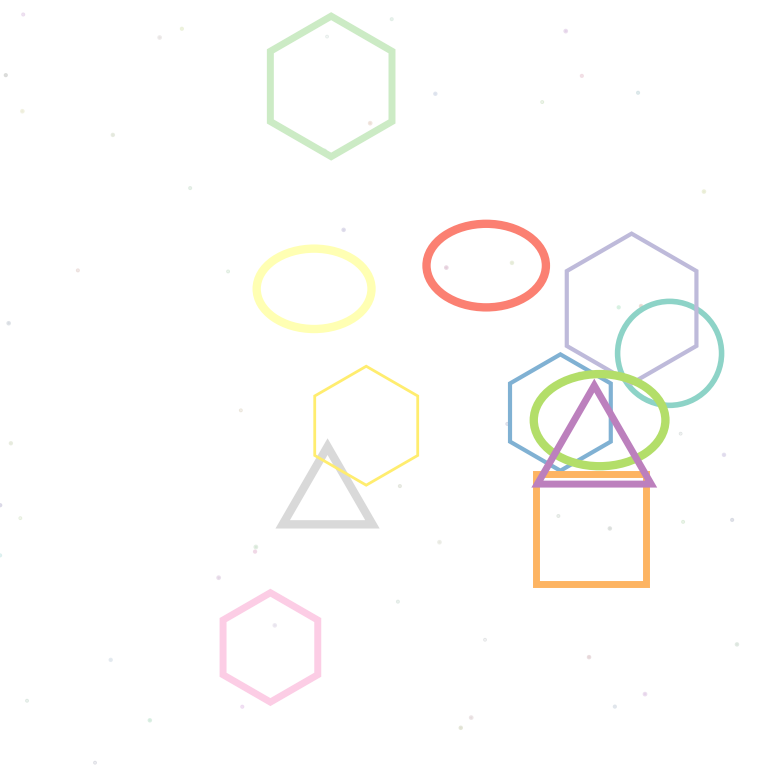[{"shape": "circle", "thickness": 2, "radius": 0.34, "center": [0.87, 0.541]}, {"shape": "oval", "thickness": 3, "radius": 0.37, "center": [0.408, 0.625]}, {"shape": "hexagon", "thickness": 1.5, "radius": 0.49, "center": [0.82, 0.599]}, {"shape": "oval", "thickness": 3, "radius": 0.39, "center": [0.631, 0.655]}, {"shape": "hexagon", "thickness": 1.5, "radius": 0.38, "center": [0.728, 0.464]}, {"shape": "square", "thickness": 2.5, "radius": 0.36, "center": [0.768, 0.313]}, {"shape": "oval", "thickness": 3, "radius": 0.43, "center": [0.779, 0.454]}, {"shape": "hexagon", "thickness": 2.5, "radius": 0.36, "center": [0.351, 0.159]}, {"shape": "triangle", "thickness": 3, "radius": 0.34, "center": [0.425, 0.353]}, {"shape": "triangle", "thickness": 2.5, "radius": 0.43, "center": [0.772, 0.414]}, {"shape": "hexagon", "thickness": 2.5, "radius": 0.46, "center": [0.43, 0.888]}, {"shape": "hexagon", "thickness": 1, "radius": 0.39, "center": [0.476, 0.447]}]